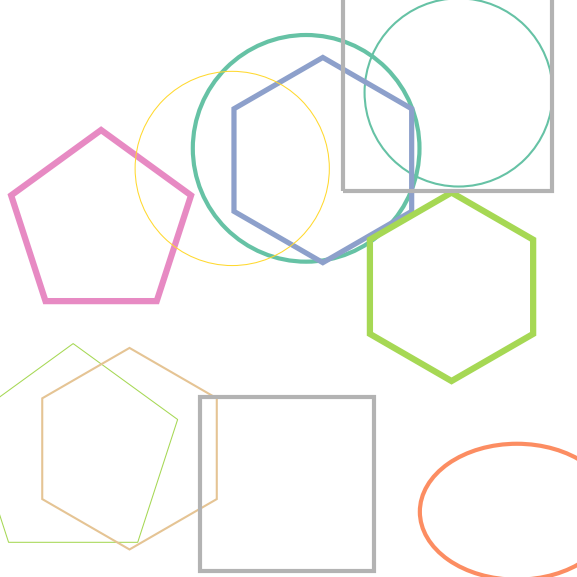[{"shape": "circle", "thickness": 1, "radius": 0.81, "center": [0.794, 0.839]}, {"shape": "circle", "thickness": 2, "radius": 0.98, "center": [0.53, 0.742]}, {"shape": "oval", "thickness": 2, "radius": 0.84, "center": [0.895, 0.113]}, {"shape": "hexagon", "thickness": 2.5, "radius": 0.89, "center": [0.559, 0.722]}, {"shape": "pentagon", "thickness": 3, "radius": 0.82, "center": [0.175, 0.61]}, {"shape": "hexagon", "thickness": 3, "radius": 0.82, "center": [0.782, 0.503]}, {"shape": "pentagon", "thickness": 0.5, "radius": 0.95, "center": [0.127, 0.214]}, {"shape": "circle", "thickness": 0.5, "radius": 0.84, "center": [0.402, 0.707]}, {"shape": "hexagon", "thickness": 1, "radius": 0.87, "center": [0.224, 0.222]}, {"shape": "square", "thickness": 2, "radius": 0.9, "center": [0.775, 0.849]}, {"shape": "square", "thickness": 2, "radius": 0.75, "center": [0.496, 0.162]}]